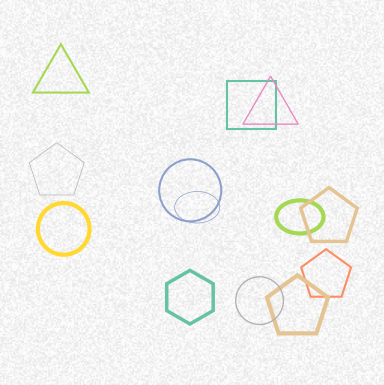[{"shape": "square", "thickness": 1.5, "radius": 0.31, "center": [0.653, 0.728]}, {"shape": "hexagon", "thickness": 2.5, "radius": 0.35, "center": [0.493, 0.228]}, {"shape": "pentagon", "thickness": 1.5, "radius": 0.34, "center": [0.847, 0.285]}, {"shape": "circle", "thickness": 1.5, "radius": 0.4, "center": [0.494, 0.506]}, {"shape": "oval", "thickness": 0.5, "radius": 0.29, "center": [0.512, 0.462]}, {"shape": "triangle", "thickness": 1, "radius": 0.41, "center": [0.703, 0.719]}, {"shape": "triangle", "thickness": 1.5, "radius": 0.42, "center": [0.158, 0.802]}, {"shape": "oval", "thickness": 3, "radius": 0.31, "center": [0.779, 0.437]}, {"shape": "circle", "thickness": 3, "radius": 0.34, "center": [0.165, 0.406]}, {"shape": "pentagon", "thickness": 2.5, "radius": 0.39, "center": [0.855, 0.435]}, {"shape": "pentagon", "thickness": 3, "radius": 0.42, "center": [0.773, 0.202]}, {"shape": "circle", "thickness": 1, "radius": 0.31, "center": [0.674, 0.219]}, {"shape": "pentagon", "thickness": 0.5, "radius": 0.38, "center": [0.148, 0.554]}]